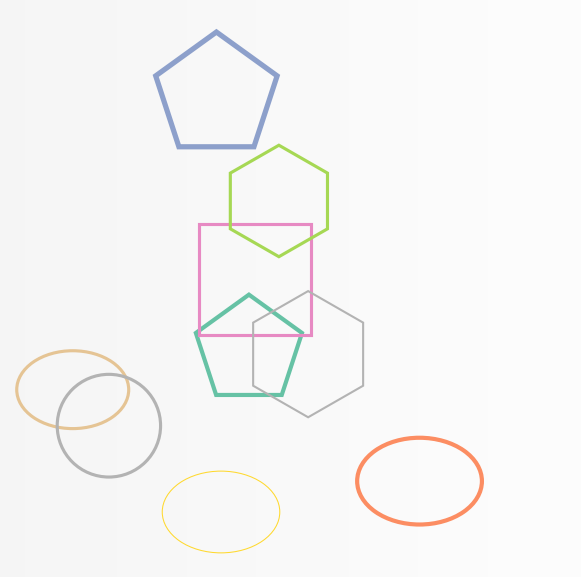[{"shape": "pentagon", "thickness": 2, "radius": 0.48, "center": [0.428, 0.393]}, {"shape": "oval", "thickness": 2, "radius": 0.54, "center": [0.722, 0.166]}, {"shape": "pentagon", "thickness": 2.5, "radius": 0.55, "center": [0.372, 0.834]}, {"shape": "square", "thickness": 1.5, "radius": 0.48, "center": [0.439, 0.515]}, {"shape": "hexagon", "thickness": 1.5, "radius": 0.48, "center": [0.48, 0.651]}, {"shape": "oval", "thickness": 0.5, "radius": 0.51, "center": [0.38, 0.113]}, {"shape": "oval", "thickness": 1.5, "radius": 0.48, "center": [0.125, 0.324]}, {"shape": "circle", "thickness": 1.5, "radius": 0.44, "center": [0.187, 0.262]}, {"shape": "hexagon", "thickness": 1, "radius": 0.55, "center": [0.53, 0.386]}]